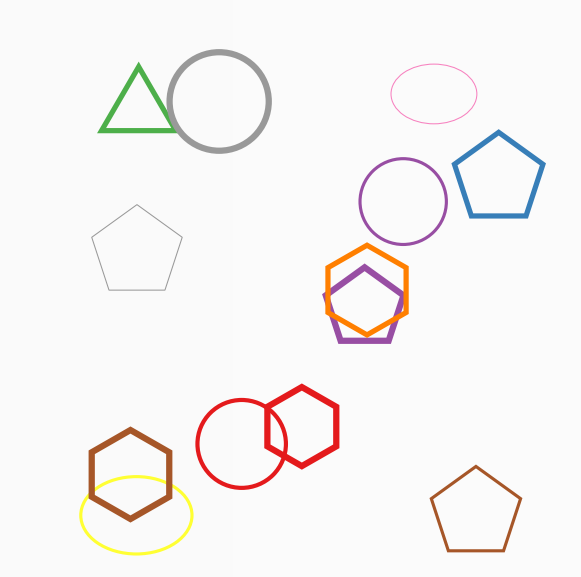[{"shape": "hexagon", "thickness": 3, "radius": 0.34, "center": [0.519, 0.26]}, {"shape": "circle", "thickness": 2, "radius": 0.38, "center": [0.416, 0.23]}, {"shape": "pentagon", "thickness": 2.5, "radius": 0.4, "center": [0.858, 0.69]}, {"shape": "triangle", "thickness": 2.5, "radius": 0.37, "center": [0.239, 0.81]}, {"shape": "circle", "thickness": 1.5, "radius": 0.37, "center": [0.694, 0.65]}, {"shape": "pentagon", "thickness": 3, "radius": 0.35, "center": [0.627, 0.466]}, {"shape": "hexagon", "thickness": 2.5, "radius": 0.39, "center": [0.631, 0.497]}, {"shape": "oval", "thickness": 1.5, "radius": 0.48, "center": [0.235, 0.107]}, {"shape": "pentagon", "thickness": 1.5, "radius": 0.4, "center": [0.819, 0.111]}, {"shape": "hexagon", "thickness": 3, "radius": 0.39, "center": [0.224, 0.177]}, {"shape": "oval", "thickness": 0.5, "radius": 0.37, "center": [0.747, 0.836]}, {"shape": "circle", "thickness": 3, "radius": 0.43, "center": [0.377, 0.823]}, {"shape": "pentagon", "thickness": 0.5, "radius": 0.41, "center": [0.236, 0.563]}]